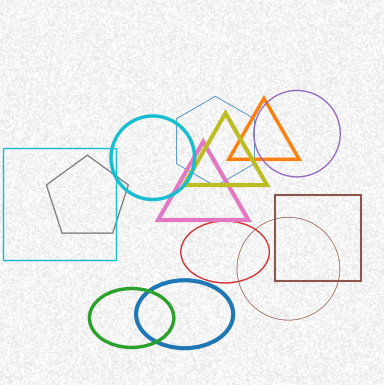[{"shape": "oval", "thickness": 3, "radius": 0.63, "center": [0.48, 0.184]}, {"shape": "hexagon", "thickness": 0.5, "radius": 0.58, "center": [0.559, 0.633]}, {"shape": "triangle", "thickness": 2.5, "radius": 0.53, "center": [0.686, 0.639]}, {"shape": "oval", "thickness": 2.5, "radius": 0.55, "center": [0.342, 0.174]}, {"shape": "oval", "thickness": 1, "radius": 0.57, "center": [0.585, 0.346]}, {"shape": "circle", "thickness": 1, "radius": 0.56, "center": [0.772, 0.653]}, {"shape": "circle", "thickness": 0.5, "radius": 0.67, "center": [0.749, 0.302]}, {"shape": "square", "thickness": 1.5, "radius": 0.56, "center": [0.825, 0.382]}, {"shape": "triangle", "thickness": 3, "radius": 0.68, "center": [0.528, 0.496]}, {"shape": "pentagon", "thickness": 1, "radius": 0.56, "center": [0.227, 0.485]}, {"shape": "triangle", "thickness": 3, "radius": 0.62, "center": [0.586, 0.582]}, {"shape": "circle", "thickness": 2.5, "radius": 0.54, "center": [0.397, 0.59]}, {"shape": "square", "thickness": 1, "radius": 0.73, "center": [0.155, 0.469]}]